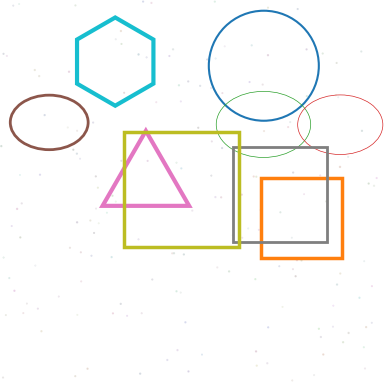[{"shape": "circle", "thickness": 1.5, "radius": 0.71, "center": [0.685, 0.829]}, {"shape": "square", "thickness": 2.5, "radius": 0.52, "center": [0.783, 0.434]}, {"shape": "oval", "thickness": 0.5, "radius": 0.61, "center": [0.684, 0.677]}, {"shape": "oval", "thickness": 0.5, "radius": 0.55, "center": [0.884, 0.676]}, {"shape": "oval", "thickness": 2, "radius": 0.51, "center": [0.128, 0.682]}, {"shape": "triangle", "thickness": 3, "radius": 0.65, "center": [0.379, 0.53]}, {"shape": "square", "thickness": 2, "radius": 0.61, "center": [0.728, 0.495]}, {"shape": "square", "thickness": 2.5, "radius": 0.75, "center": [0.471, 0.508]}, {"shape": "hexagon", "thickness": 3, "radius": 0.57, "center": [0.299, 0.84]}]